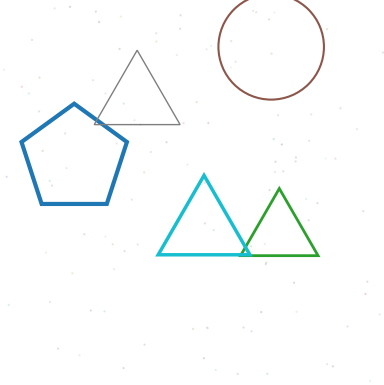[{"shape": "pentagon", "thickness": 3, "radius": 0.72, "center": [0.193, 0.587]}, {"shape": "triangle", "thickness": 2, "radius": 0.58, "center": [0.725, 0.394]}, {"shape": "circle", "thickness": 1.5, "radius": 0.69, "center": [0.704, 0.878]}, {"shape": "triangle", "thickness": 1, "radius": 0.64, "center": [0.356, 0.741]}, {"shape": "triangle", "thickness": 2.5, "radius": 0.69, "center": [0.53, 0.407]}]